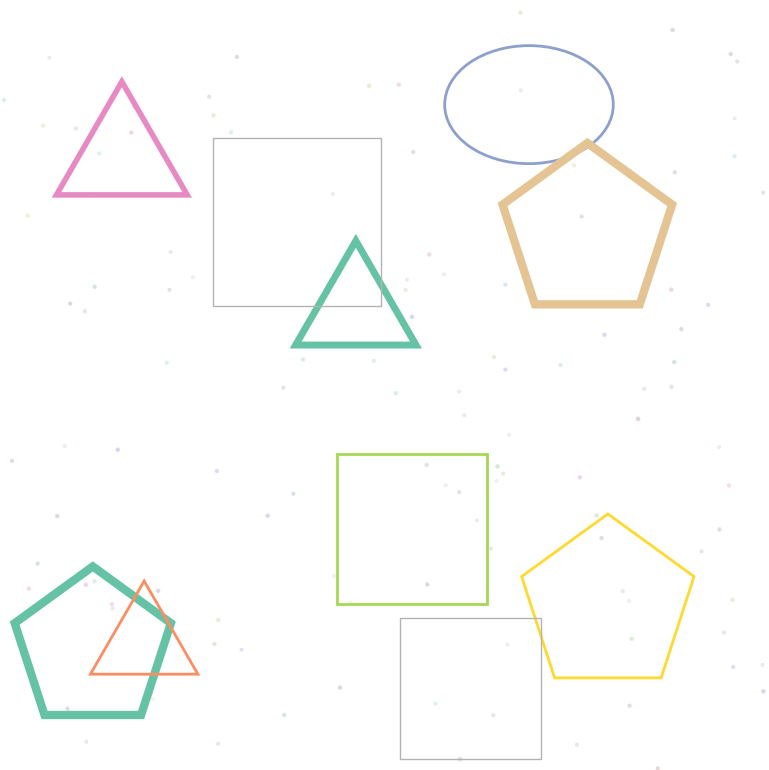[{"shape": "triangle", "thickness": 2.5, "radius": 0.45, "center": [0.462, 0.597]}, {"shape": "pentagon", "thickness": 3, "radius": 0.53, "center": [0.121, 0.158]}, {"shape": "triangle", "thickness": 1, "radius": 0.4, "center": [0.187, 0.165]}, {"shape": "oval", "thickness": 1, "radius": 0.55, "center": [0.687, 0.864]}, {"shape": "triangle", "thickness": 2, "radius": 0.49, "center": [0.158, 0.796]}, {"shape": "square", "thickness": 1, "radius": 0.49, "center": [0.535, 0.313]}, {"shape": "pentagon", "thickness": 1, "radius": 0.59, "center": [0.789, 0.215]}, {"shape": "pentagon", "thickness": 3, "radius": 0.58, "center": [0.763, 0.698]}, {"shape": "square", "thickness": 0.5, "radius": 0.46, "center": [0.611, 0.106]}, {"shape": "square", "thickness": 0.5, "radius": 0.55, "center": [0.386, 0.711]}]